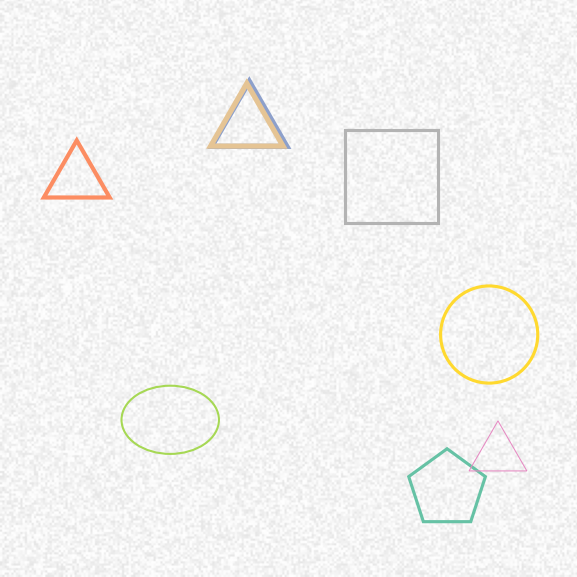[{"shape": "pentagon", "thickness": 1.5, "radius": 0.35, "center": [0.774, 0.152]}, {"shape": "triangle", "thickness": 2, "radius": 0.33, "center": [0.133, 0.69]}, {"shape": "triangle", "thickness": 2.5, "radius": 0.38, "center": [0.432, 0.783]}, {"shape": "triangle", "thickness": 0.5, "radius": 0.29, "center": [0.862, 0.213]}, {"shape": "oval", "thickness": 1, "radius": 0.42, "center": [0.295, 0.272]}, {"shape": "circle", "thickness": 1.5, "radius": 0.42, "center": [0.847, 0.42]}, {"shape": "triangle", "thickness": 2.5, "radius": 0.36, "center": [0.427, 0.782]}, {"shape": "square", "thickness": 1.5, "radius": 0.4, "center": [0.678, 0.693]}]